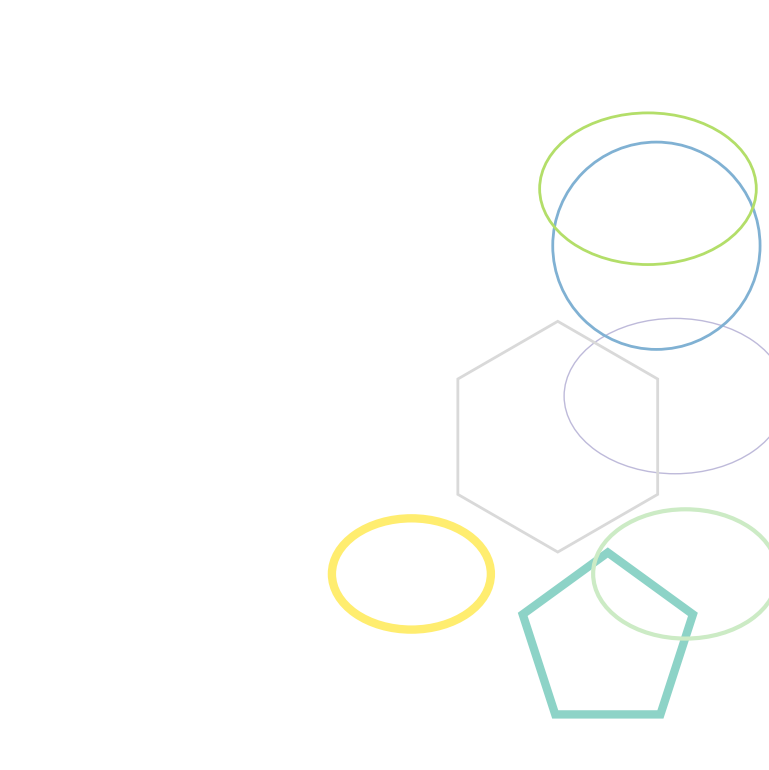[{"shape": "pentagon", "thickness": 3, "radius": 0.58, "center": [0.789, 0.166]}, {"shape": "oval", "thickness": 0.5, "radius": 0.72, "center": [0.877, 0.486]}, {"shape": "circle", "thickness": 1, "radius": 0.67, "center": [0.852, 0.681]}, {"shape": "oval", "thickness": 1, "radius": 0.7, "center": [0.842, 0.755]}, {"shape": "hexagon", "thickness": 1, "radius": 0.75, "center": [0.724, 0.433]}, {"shape": "oval", "thickness": 1.5, "radius": 0.6, "center": [0.89, 0.255]}, {"shape": "oval", "thickness": 3, "radius": 0.52, "center": [0.534, 0.255]}]